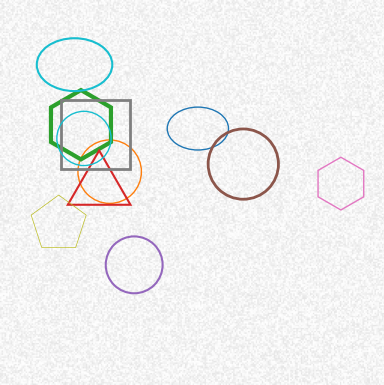[{"shape": "oval", "thickness": 1, "radius": 0.4, "center": [0.514, 0.666]}, {"shape": "circle", "thickness": 1, "radius": 0.41, "center": [0.285, 0.554]}, {"shape": "hexagon", "thickness": 3, "radius": 0.45, "center": [0.21, 0.676]}, {"shape": "triangle", "thickness": 1.5, "radius": 0.47, "center": [0.258, 0.515]}, {"shape": "circle", "thickness": 1.5, "radius": 0.37, "center": [0.349, 0.312]}, {"shape": "circle", "thickness": 2, "radius": 0.46, "center": [0.632, 0.574]}, {"shape": "hexagon", "thickness": 1, "radius": 0.34, "center": [0.885, 0.523]}, {"shape": "square", "thickness": 2, "radius": 0.45, "center": [0.248, 0.651]}, {"shape": "pentagon", "thickness": 0.5, "radius": 0.38, "center": [0.152, 0.418]}, {"shape": "circle", "thickness": 1, "radius": 0.35, "center": [0.218, 0.64]}, {"shape": "oval", "thickness": 1.5, "radius": 0.49, "center": [0.194, 0.832]}]